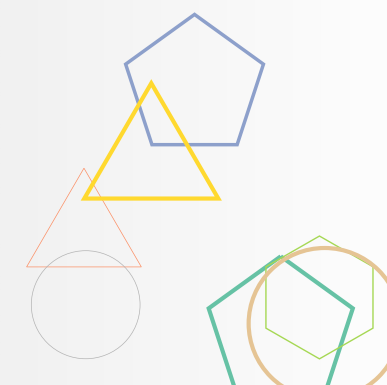[{"shape": "pentagon", "thickness": 3, "radius": 0.98, "center": [0.725, 0.139]}, {"shape": "triangle", "thickness": 0.5, "radius": 0.86, "center": [0.217, 0.392]}, {"shape": "pentagon", "thickness": 2.5, "radius": 0.93, "center": [0.502, 0.775]}, {"shape": "hexagon", "thickness": 1, "radius": 0.8, "center": [0.824, 0.227]}, {"shape": "triangle", "thickness": 3, "radius": 1.0, "center": [0.39, 0.584]}, {"shape": "circle", "thickness": 3, "radius": 0.98, "center": [0.838, 0.16]}, {"shape": "circle", "thickness": 0.5, "radius": 0.7, "center": [0.221, 0.209]}]